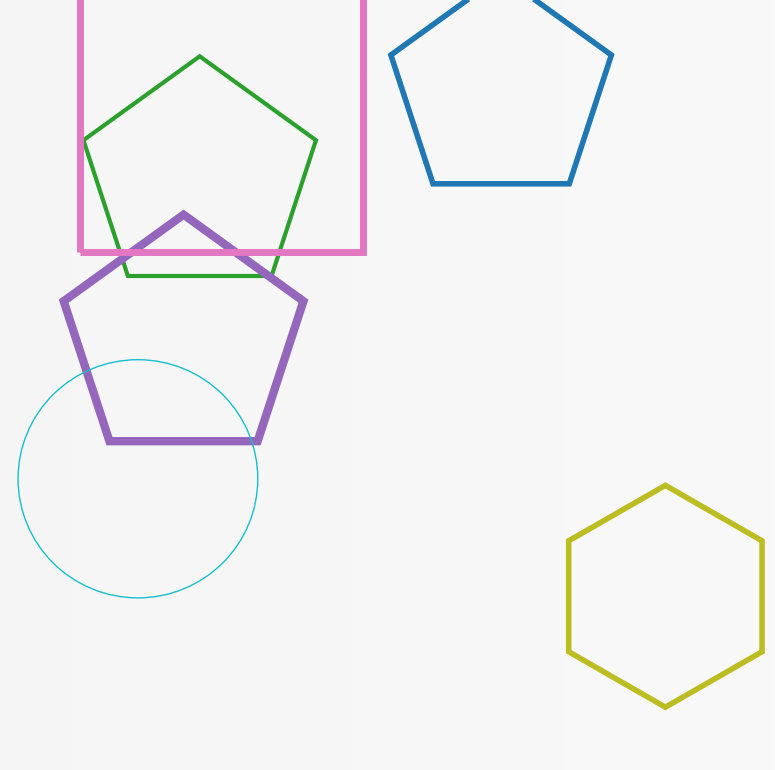[{"shape": "pentagon", "thickness": 2, "radius": 0.75, "center": [0.647, 0.882]}, {"shape": "pentagon", "thickness": 1.5, "radius": 0.79, "center": [0.258, 0.769]}, {"shape": "pentagon", "thickness": 3, "radius": 0.81, "center": [0.237, 0.559]}, {"shape": "square", "thickness": 2.5, "radius": 0.91, "center": [0.286, 0.856]}, {"shape": "hexagon", "thickness": 2, "radius": 0.72, "center": [0.859, 0.226]}, {"shape": "circle", "thickness": 0.5, "radius": 0.77, "center": [0.178, 0.378]}]